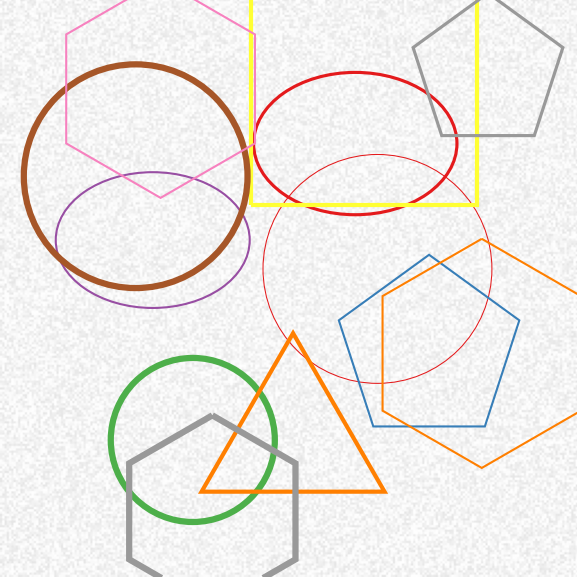[{"shape": "oval", "thickness": 1.5, "radius": 0.88, "center": [0.615, 0.751]}, {"shape": "circle", "thickness": 0.5, "radius": 0.99, "center": [0.654, 0.533]}, {"shape": "pentagon", "thickness": 1, "radius": 0.82, "center": [0.743, 0.394]}, {"shape": "circle", "thickness": 3, "radius": 0.71, "center": [0.334, 0.237]}, {"shape": "oval", "thickness": 1, "radius": 0.84, "center": [0.264, 0.583]}, {"shape": "hexagon", "thickness": 1, "radius": 0.99, "center": [0.834, 0.387]}, {"shape": "triangle", "thickness": 2, "radius": 0.91, "center": [0.507, 0.239]}, {"shape": "square", "thickness": 2, "radius": 0.98, "center": [0.631, 0.841]}, {"shape": "circle", "thickness": 3, "radius": 0.97, "center": [0.235, 0.694]}, {"shape": "hexagon", "thickness": 1, "radius": 0.94, "center": [0.278, 0.845]}, {"shape": "pentagon", "thickness": 1.5, "radius": 0.68, "center": [0.845, 0.875]}, {"shape": "hexagon", "thickness": 3, "radius": 0.83, "center": [0.368, 0.114]}]